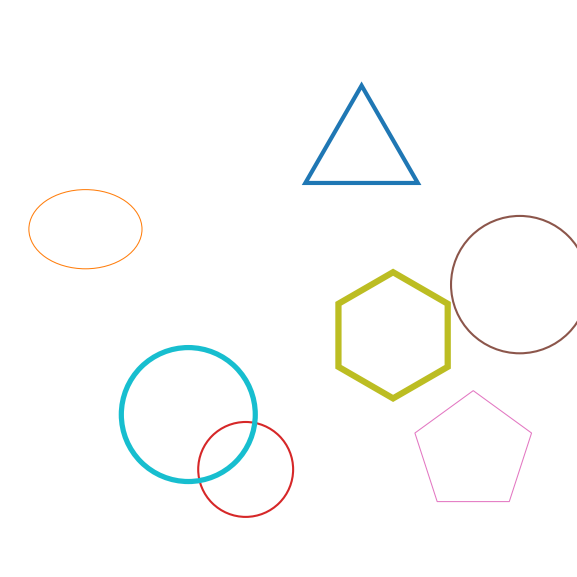[{"shape": "triangle", "thickness": 2, "radius": 0.56, "center": [0.626, 0.739]}, {"shape": "oval", "thickness": 0.5, "radius": 0.49, "center": [0.148, 0.602]}, {"shape": "circle", "thickness": 1, "radius": 0.41, "center": [0.425, 0.186]}, {"shape": "circle", "thickness": 1, "radius": 0.59, "center": [0.9, 0.506]}, {"shape": "pentagon", "thickness": 0.5, "radius": 0.53, "center": [0.819, 0.216]}, {"shape": "hexagon", "thickness": 3, "radius": 0.55, "center": [0.681, 0.419]}, {"shape": "circle", "thickness": 2.5, "radius": 0.58, "center": [0.326, 0.281]}]